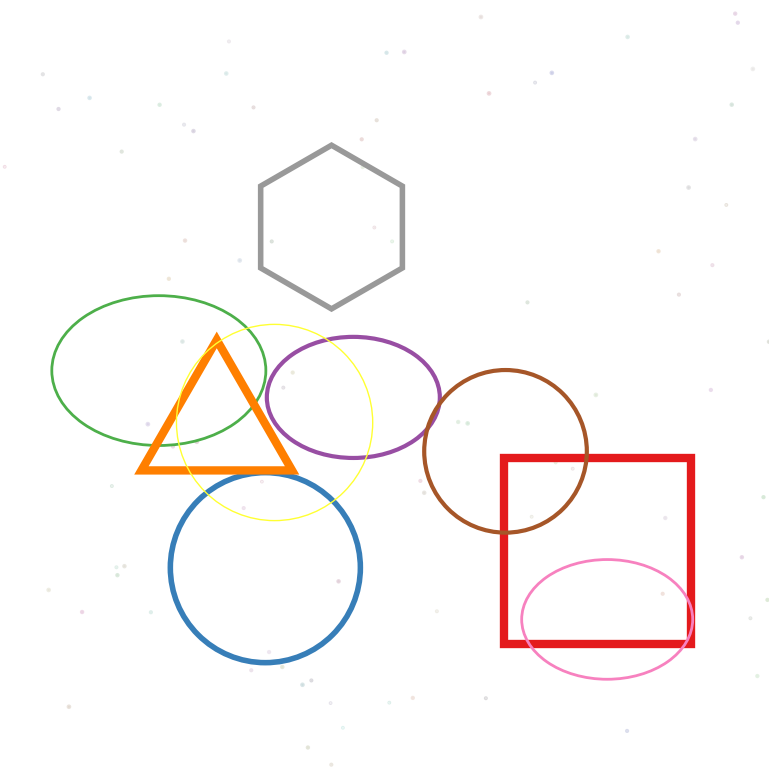[{"shape": "square", "thickness": 3, "radius": 0.61, "center": [0.776, 0.284]}, {"shape": "circle", "thickness": 2, "radius": 0.62, "center": [0.345, 0.263]}, {"shape": "oval", "thickness": 1, "radius": 0.69, "center": [0.206, 0.519]}, {"shape": "oval", "thickness": 1.5, "radius": 0.56, "center": [0.459, 0.484]}, {"shape": "triangle", "thickness": 3, "radius": 0.56, "center": [0.281, 0.446]}, {"shape": "circle", "thickness": 0.5, "radius": 0.64, "center": [0.357, 0.451]}, {"shape": "circle", "thickness": 1.5, "radius": 0.53, "center": [0.657, 0.414]}, {"shape": "oval", "thickness": 1, "radius": 0.56, "center": [0.789, 0.196]}, {"shape": "hexagon", "thickness": 2, "radius": 0.53, "center": [0.431, 0.705]}]